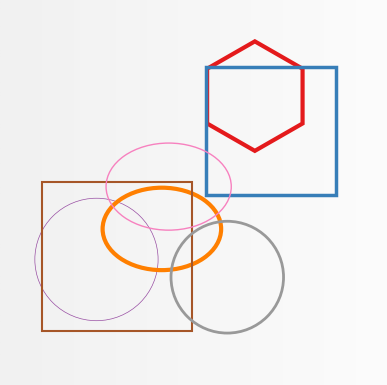[{"shape": "hexagon", "thickness": 3, "radius": 0.71, "center": [0.658, 0.75]}, {"shape": "square", "thickness": 2.5, "radius": 0.84, "center": [0.699, 0.66]}, {"shape": "circle", "thickness": 0.5, "radius": 0.8, "center": [0.249, 0.326]}, {"shape": "oval", "thickness": 3, "radius": 0.76, "center": [0.418, 0.405]}, {"shape": "square", "thickness": 1.5, "radius": 0.97, "center": [0.301, 0.333]}, {"shape": "oval", "thickness": 1, "radius": 0.81, "center": [0.435, 0.515]}, {"shape": "circle", "thickness": 2, "radius": 0.73, "center": [0.587, 0.28]}]